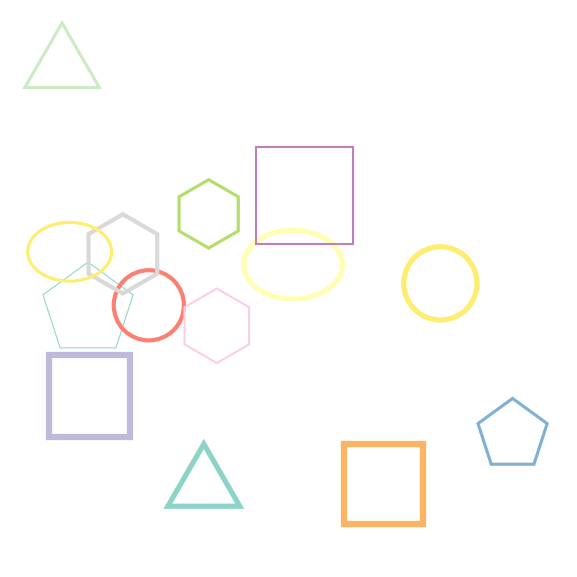[{"shape": "pentagon", "thickness": 0.5, "radius": 0.41, "center": [0.152, 0.463]}, {"shape": "triangle", "thickness": 2.5, "radius": 0.36, "center": [0.353, 0.158]}, {"shape": "oval", "thickness": 2.5, "radius": 0.43, "center": [0.507, 0.541]}, {"shape": "square", "thickness": 3, "radius": 0.35, "center": [0.155, 0.313]}, {"shape": "circle", "thickness": 2, "radius": 0.3, "center": [0.258, 0.47]}, {"shape": "pentagon", "thickness": 1.5, "radius": 0.31, "center": [0.888, 0.246]}, {"shape": "square", "thickness": 3, "radius": 0.34, "center": [0.664, 0.161]}, {"shape": "hexagon", "thickness": 1.5, "radius": 0.3, "center": [0.361, 0.629]}, {"shape": "hexagon", "thickness": 1, "radius": 0.32, "center": [0.375, 0.435]}, {"shape": "hexagon", "thickness": 2, "radius": 0.34, "center": [0.213, 0.56]}, {"shape": "square", "thickness": 1, "radius": 0.42, "center": [0.527, 0.66]}, {"shape": "triangle", "thickness": 1.5, "radius": 0.37, "center": [0.107, 0.885]}, {"shape": "circle", "thickness": 2.5, "radius": 0.32, "center": [0.763, 0.509]}, {"shape": "oval", "thickness": 1.5, "radius": 0.36, "center": [0.121, 0.563]}]